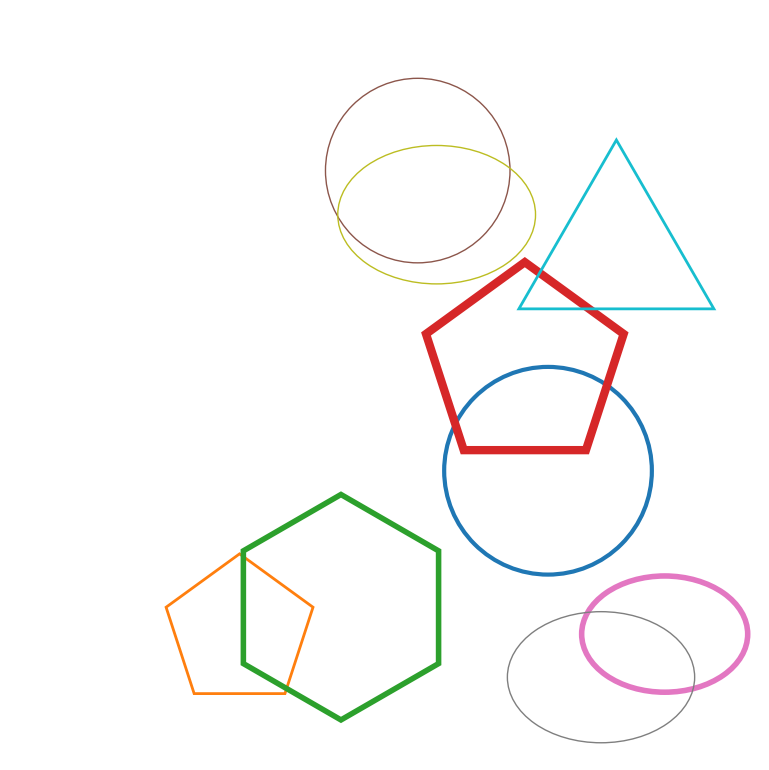[{"shape": "circle", "thickness": 1.5, "radius": 0.67, "center": [0.712, 0.389]}, {"shape": "pentagon", "thickness": 1, "radius": 0.5, "center": [0.311, 0.18]}, {"shape": "hexagon", "thickness": 2, "radius": 0.73, "center": [0.443, 0.211]}, {"shape": "pentagon", "thickness": 3, "radius": 0.67, "center": [0.682, 0.525]}, {"shape": "circle", "thickness": 0.5, "radius": 0.6, "center": [0.543, 0.778]}, {"shape": "oval", "thickness": 2, "radius": 0.54, "center": [0.863, 0.177]}, {"shape": "oval", "thickness": 0.5, "radius": 0.61, "center": [0.781, 0.12]}, {"shape": "oval", "thickness": 0.5, "radius": 0.64, "center": [0.567, 0.721]}, {"shape": "triangle", "thickness": 1, "radius": 0.73, "center": [0.8, 0.672]}]